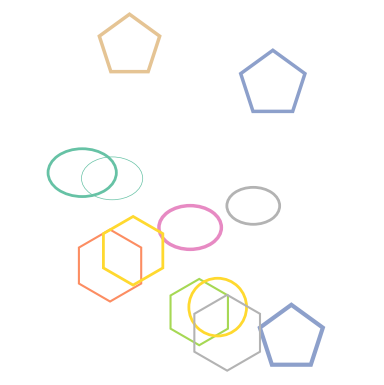[{"shape": "oval", "thickness": 2, "radius": 0.44, "center": [0.214, 0.552]}, {"shape": "oval", "thickness": 0.5, "radius": 0.4, "center": [0.291, 0.537]}, {"shape": "hexagon", "thickness": 1.5, "radius": 0.47, "center": [0.286, 0.31]}, {"shape": "pentagon", "thickness": 2.5, "radius": 0.44, "center": [0.709, 0.782]}, {"shape": "pentagon", "thickness": 3, "radius": 0.43, "center": [0.757, 0.122]}, {"shape": "oval", "thickness": 2.5, "radius": 0.41, "center": [0.494, 0.409]}, {"shape": "hexagon", "thickness": 1.5, "radius": 0.43, "center": [0.517, 0.189]}, {"shape": "hexagon", "thickness": 2, "radius": 0.45, "center": [0.346, 0.349]}, {"shape": "circle", "thickness": 2, "radius": 0.37, "center": [0.565, 0.202]}, {"shape": "pentagon", "thickness": 2.5, "radius": 0.41, "center": [0.336, 0.881]}, {"shape": "hexagon", "thickness": 1.5, "radius": 0.49, "center": [0.59, 0.136]}, {"shape": "oval", "thickness": 2, "radius": 0.34, "center": [0.658, 0.465]}]